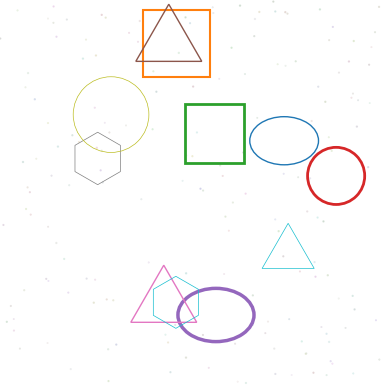[{"shape": "oval", "thickness": 1, "radius": 0.45, "center": [0.738, 0.634]}, {"shape": "square", "thickness": 1.5, "radius": 0.43, "center": [0.458, 0.887]}, {"shape": "square", "thickness": 2, "radius": 0.38, "center": [0.557, 0.652]}, {"shape": "circle", "thickness": 2, "radius": 0.37, "center": [0.873, 0.543]}, {"shape": "oval", "thickness": 2.5, "radius": 0.49, "center": [0.561, 0.182]}, {"shape": "triangle", "thickness": 1, "radius": 0.49, "center": [0.438, 0.89]}, {"shape": "triangle", "thickness": 1, "radius": 0.49, "center": [0.425, 0.212]}, {"shape": "hexagon", "thickness": 0.5, "radius": 0.34, "center": [0.254, 0.588]}, {"shape": "circle", "thickness": 0.5, "radius": 0.49, "center": [0.288, 0.702]}, {"shape": "triangle", "thickness": 0.5, "radius": 0.39, "center": [0.748, 0.342]}, {"shape": "hexagon", "thickness": 0.5, "radius": 0.34, "center": [0.457, 0.215]}]